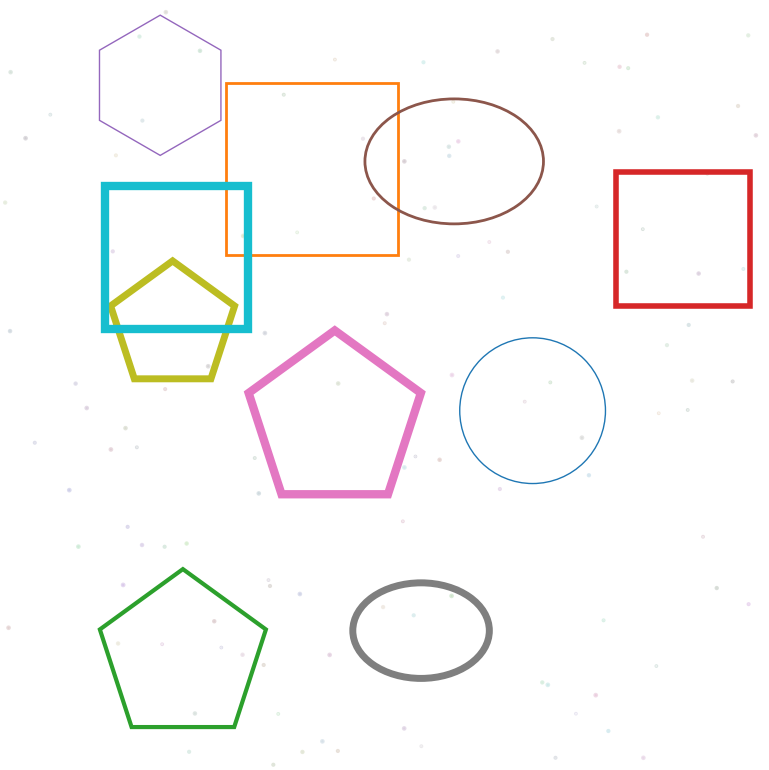[{"shape": "circle", "thickness": 0.5, "radius": 0.47, "center": [0.692, 0.467]}, {"shape": "square", "thickness": 1, "radius": 0.56, "center": [0.405, 0.781]}, {"shape": "pentagon", "thickness": 1.5, "radius": 0.57, "center": [0.238, 0.147]}, {"shape": "square", "thickness": 2, "radius": 0.44, "center": [0.887, 0.69]}, {"shape": "hexagon", "thickness": 0.5, "radius": 0.46, "center": [0.208, 0.889]}, {"shape": "oval", "thickness": 1, "radius": 0.58, "center": [0.59, 0.79]}, {"shape": "pentagon", "thickness": 3, "radius": 0.59, "center": [0.435, 0.453]}, {"shape": "oval", "thickness": 2.5, "radius": 0.44, "center": [0.547, 0.181]}, {"shape": "pentagon", "thickness": 2.5, "radius": 0.42, "center": [0.224, 0.577]}, {"shape": "square", "thickness": 3, "radius": 0.46, "center": [0.23, 0.665]}]